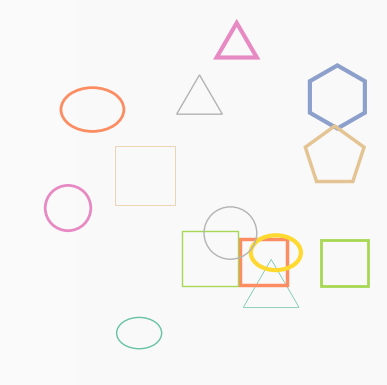[{"shape": "oval", "thickness": 1, "radius": 0.29, "center": [0.359, 0.135]}, {"shape": "triangle", "thickness": 0.5, "radius": 0.42, "center": [0.7, 0.243]}, {"shape": "oval", "thickness": 2, "radius": 0.41, "center": [0.238, 0.716]}, {"shape": "square", "thickness": 2.5, "radius": 0.3, "center": [0.68, 0.319]}, {"shape": "hexagon", "thickness": 3, "radius": 0.41, "center": [0.871, 0.748]}, {"shape": "circle", "thickness": 2, "radius": 0.29, "center": [0.176, 0.46]}, {"shape": "triangle", "thickness": 3, "radius": 0.3, "center": [0.611, 0.881]}, {"shape": "square", "thickness": 2, "radius": 0.3, "center": [0.889, 0.317]}, {"shape": "square", "thickness": 1, "radius": 0.36, "center": [0.542, 0.329]}, {"shape": "oval", "thickness": 3, "radius": 0.32, "center": [0.712, 0.344]}, {"shape": "square", "thickness": 0.5, "radius": 0.39, "center": [0.374, 0.544]}, {"shape": "pentagon", "thickness": 2.5, "radius": 0.4, "center": [0.864, 0.593]}, {"shape": "circle", "thickness": 1, "radius": 0.34, "center": [0.595, 0.395]}, {"shape": "triangle", "thickness": 1, "radius": 0.34, "center": [0.515, 0.737]}]